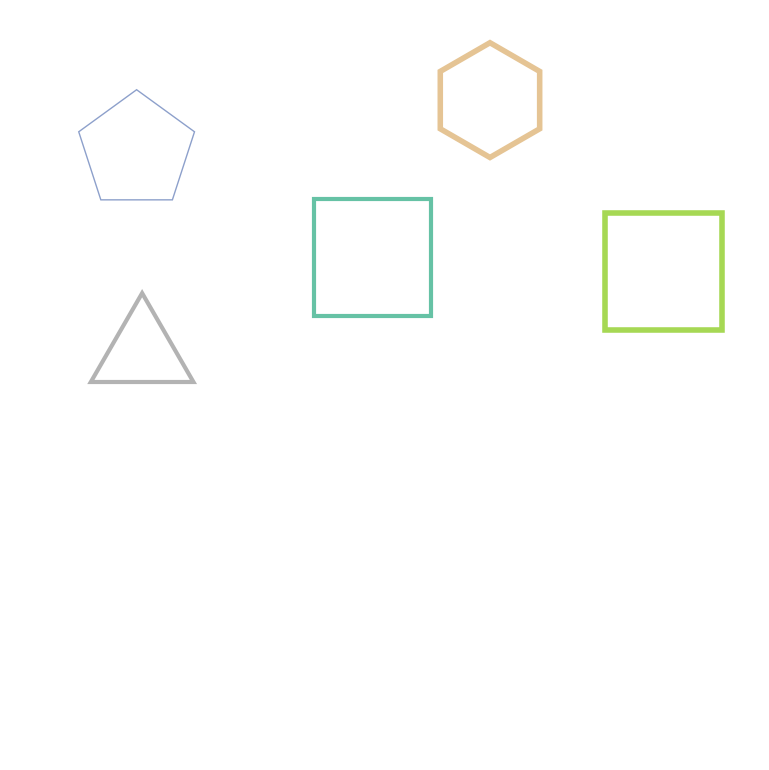[{"shape": "square", "thickness": 1.5, "radius": 0.38, "center": [0.484, 0.666]}, {"shape": "pentagon", "thickness": 0.5, "radius": 0.4, "center": [0.177, 0.804]}, {"shape": "square", "thickness": 2, "radius": 0.38, "center": [0.862, 0.647]}, {"shape": "hexagon", "thickness": 2, "radius": 0.37, "center": [0.636, 0.87]}, {"shape": "triangle", "thickness": 1.5, "radius": 0.38, "center": [0.185, 0.542]}]